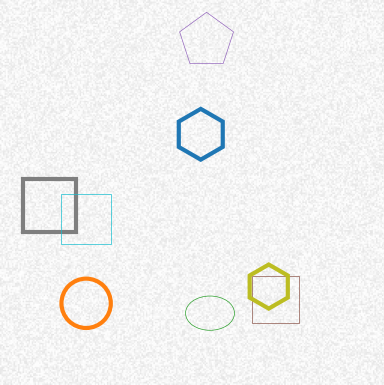[{"shape": "hexagon", "thickness": 3, "radius": 0.33, "center": [0.521, 0.651]}, {"shape": "circle", "thickness": 3, "radius": 0.32, "center": [0.224, 0.212]}, {"shape": "oval", "thickness": 0.5, "radius": 0.32, "center": [0.545, 0.187]}, {"shape": "pentagon", "thickness": 0.5, "radius": 0.37, "center": [0.537, 0.895]}, {"shape": "square", "thickness": 0.5, "radius": 0.3, "center": [0.716, 0.221]}, {"shape": "square", "thickness": 3, "radius": 0.35, "center": [0.128, 0.466]}, {"shape": "hexagon", "thickness": 3, "radius": 0.29, "center": [0.698, 0.256]}, {"shape": "square", "thickness": 0.5, "radius": 0.33, "center": [0.223, 0.431]}]